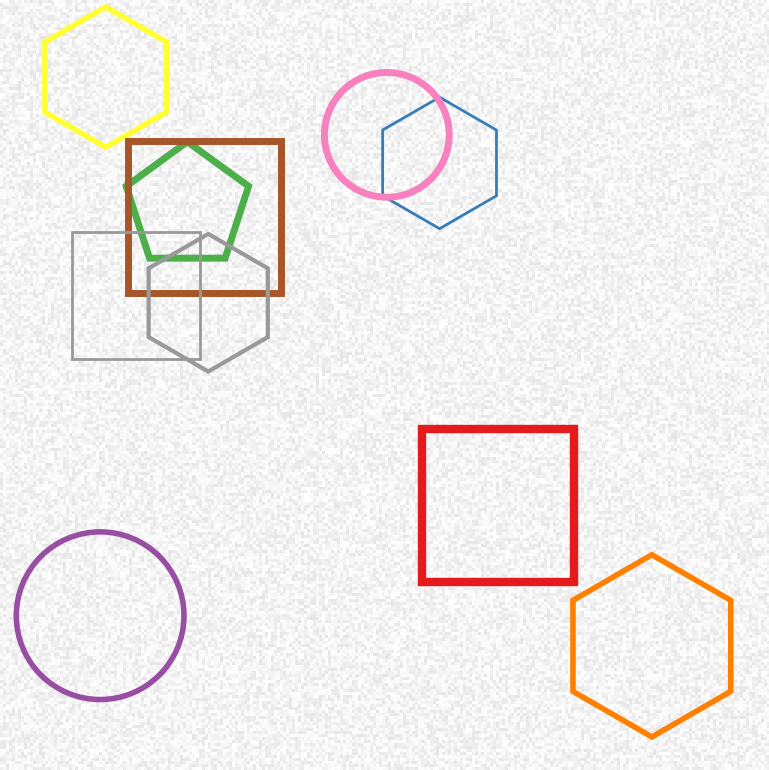[{"shape": "square", "thickness": 3, "radius": 0.49, "center": [0.647, 0.344]}, {"shape": "hexagon", "thickness": 1, "radius": 0.43, "center": [0.571, 0.788]}, {"shape": "pentagon", "thickness": 2.5, "radius": 0.42, "center": [0.243, 0.732]}, {"shape": "circle", "thickness": 2, "radius": 0.54, "center": [0.13, 0.2]}, {"shape": "hexagon", "thickness": 2, "radius": 0.59, "center": [0.847, 0.161]}, {"shape": "hexagon", "thickness": 2, "radius": 0.46, "center": [0.137, 0.9]}, {"shape": "square", "thickness": 2.5, "radius": 0.49, "center": [0.266, 0.719]}, {"shape": "circle", "thickness": 2.5, "radius": 0.41, "center": [0.502, 0.825]}, {"shape": "hexagon", "thickness": 1.5, "radius": 0.45, "center": [0.27, 0.607]}, {"shape": "square", "thickness": 1, "radius": 0.41, "center": [0.177, 0.616]}]